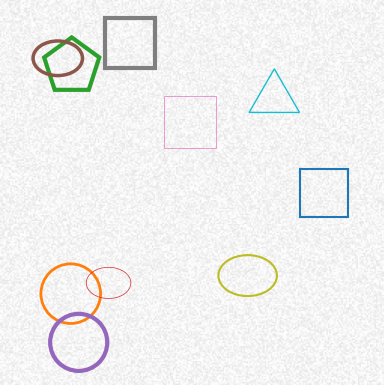[{"shape": "square", "thickness": 1.5, "radius": 0.31, "center": [0.841, 0.499]}, {"shape": "circle", "thickness": 2, "radius": 0.39, "center": [0.184, 0.237]}, {"shape": "pentagon", "thickness": 3, "radius": 0.38, "center": [0.186, 0.828]}, {"shape": "oval", "thickness": 0.5, "radius": 0.29, "center": [0.282, 0.265]}, {"shape": "circle", "thickness": 3, "radius": 0.37, "center": [0.204, 0.111]}, {"shape": "oval", "thickness": 2.5, "radius": 0.32, "center": [0.15, 0.849]}, {"shape": "square", "thickness": 0.5, "radius": 0.34, "center": [0.493, 0.682]}, {"shape": "square", "thickness": 3, "radius": 0.32, "center": [0.338, 0.888]}, {"shape": "oval", "thickness": 1.5, "radius": 0.38, "center": [0.643, 0.284]}, {"shape": "triangle", "thickness": 1, "radius": 0.38, "center": [0.713, 0.746]}]